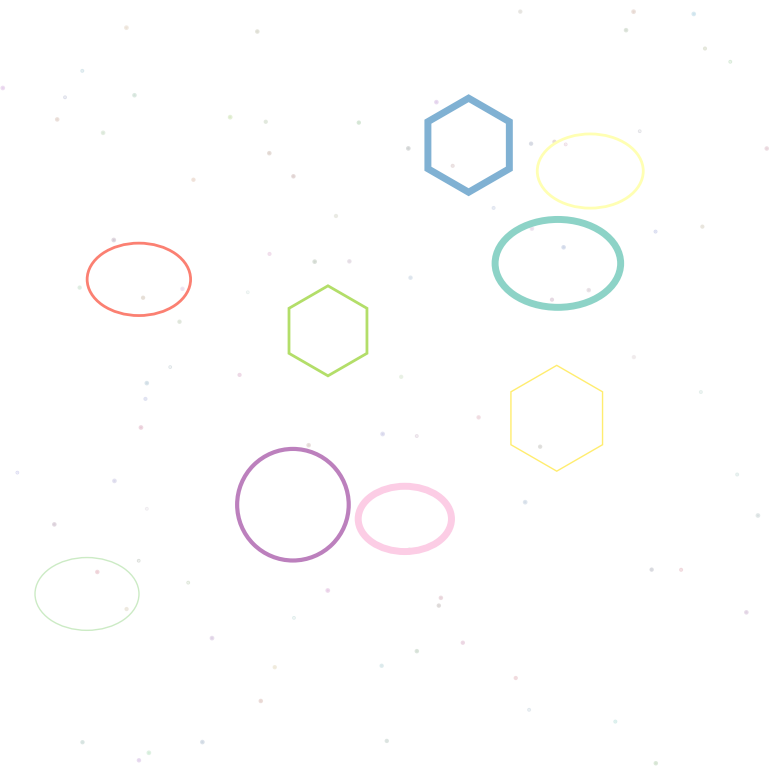[{"shape": "oval", "thickness": 2.5, "radius": 0.41, "center": [0.725, 0.658]}, {"shape": "oval", "thickness": 1, "radius": 0.34, "center": [0.767, 0.778]}, {"shape": "oval", "thickness": 1, "radius": 0.34, "center": [0.18, 0.637]}, {"shape": "hexagon", "thickness": 2.5, "radius": 0.31, "center": [0.609, 0.811]}, {"shape": "hexagon", "thickness": 1, "radius": 0.29, "center": [0.426, 0.57]}, {"shape": "oval", "thickness": 2.5, "radius": 0.3, "center": [0.526, 0.326]}, {"shape": "circle", "thickness": 1.5, "radius": 0.36, "center": [0.38, 0.345]}, {"shape": "oval", "thickness": 0.5, "radius": 0.34, "center": [0.113, 0.229]}, {"shape": "hexagon", "thickness": 0.5, "radius": 0.34, "center": [0.723, 0.457]}]